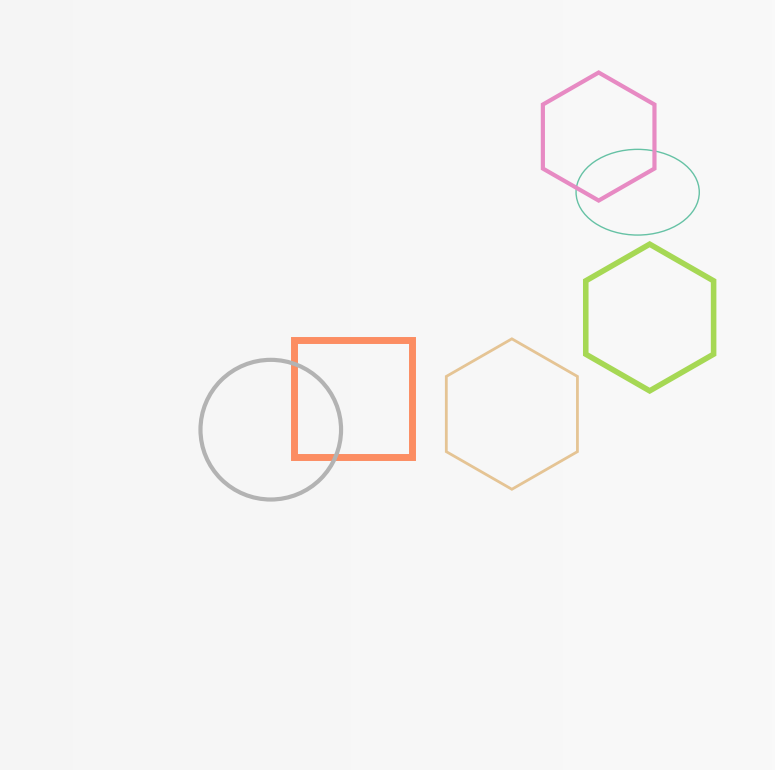[{"shape": "oval", "thickness": 0.5, "radius": 0.4, "center": [0.823, 0.75]}, {"shape": "square", "thickness": 2.5, "radius": 0.38, "center": [0.455, 0.483]}, {"shape": "hexagon", "thickness": 1.5, "radius": 0.42, "center": [0.772, 0.823]}, {"shape": "hexagon", "thickness": 2, "radius": 0.48, "center": [0.838, 0.588]}, {"shape": "hexagon", "thickness": 1, "radius": 0.49, "center": [0.66, 0.462]}, {"shape": "circle", "thickness": 1.5, "radius": 0.45, "center": [0.349, 0.442]}]